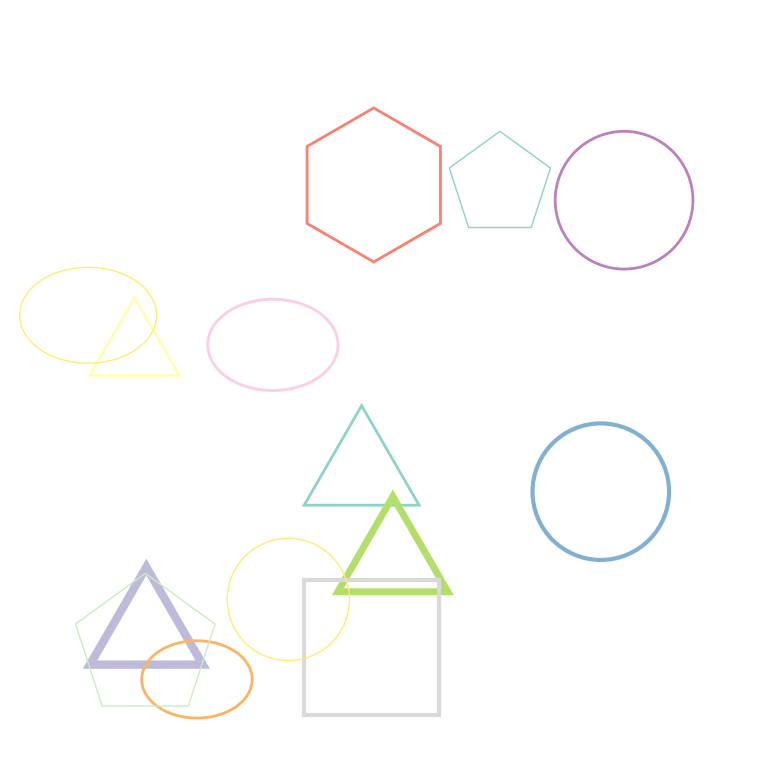[{"shape": "pentagon", "thickness": 0.5, "radius": 0.35, "center": [0.649, 0.76]}, {"shape": "triangle", "thickness": 1, "radius": 0.43, "center": [0.47, 0.387]}, {"shape": "triangle", "thickness": 1, "radius": 0.34, "center": [0.175, 0.546]}, {"shape": "triangle", "thickness": 3, "radius": 0.42, "center": [0.19, 0.179]}, {"shape": "hexagon", "thickness": 1, "radius": 0.5, "center": [0.485, 0.76]}, {"shape": "circle", "thickness": 1.5, "radius": 0.44, "center": [0.78, 0.361]}, {"shape": "oval", "thickness": 1, "radius": 0.36, "center": [0.256, 0.118]}, {"shape": "triangle", "thickness": 2.5, "radius": 0.41, "center": [0.51, 0.273]}, {"shape": "oval", "thickness": 1, "radius": 0.42, "center": [0.354, 0.552]}, {"shape": "square", "thickness": 1.5, "radius": 0.44, "center": [0.483, 0.159]}, {"shape": "circle", "thickness": 1, "radius": 0.45, "center": [0.81, 0.74]}, {"shape": "pentagon", "thickness": 0.5, "radius": 0.48, "center": [0.189, 0.16]}, {"shape": "oval", "thickness": 0.5, "radius": 0.44, "center": [0.114, 0.591]}, {"shape": "circle", "thickness": 0.5, "radius": 0.4, "center": [0.374, 0.222]}]